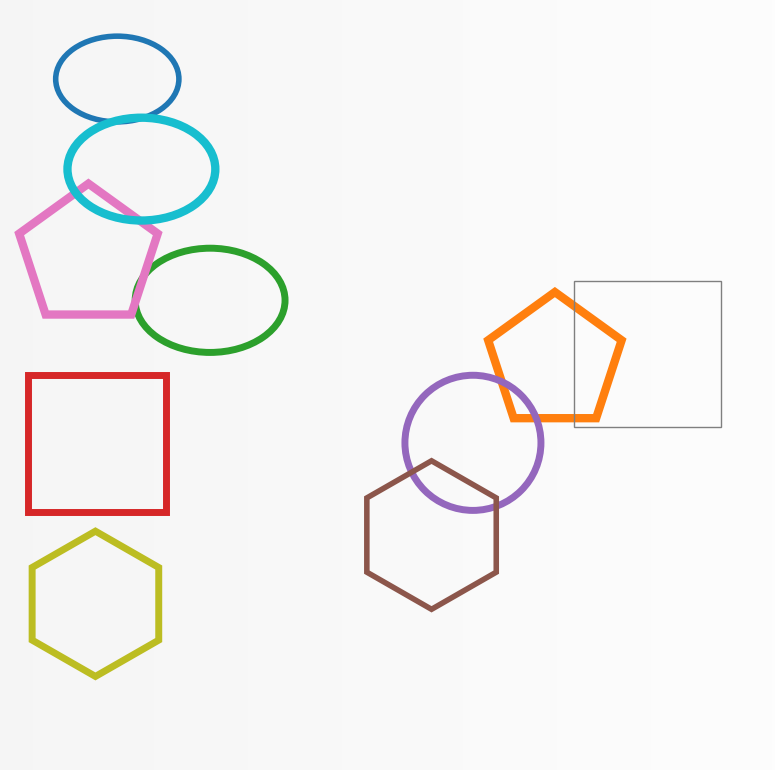[{"shape": "oval", "thickness": 2, "radius": 0.4, "center": [0.151, 0.897]}, {"shape": "pentagon", "thickness": 3, "radius": 0.45, "center": [0.716, 0.53]}, {"shape": "oval", "thickness": 2.5, "radius": 0.48, "center": [0.271, 0.61]}, {"shape": "square", "thickness": 2.5, "radius": 0.44, "center": [0.125, 0.424]}, {"shape": "circle", "thickness": 2.5, "radius": 0.44, "center": [0.61, 0.425]}, {"shape": "hexagon", "thickness": 2, "radius": 0.48, "center": [0.557, 0.305]}, {"shape": "pentagon", "thickness": 3, "radius": 0.47, "center": [0.114, 0.668]}, {"shape": "square", "thickness": 0.5, "radius": 0.48, "center": [0.836, 0.54]}, {"shape": "hexagon", "thickness": 2.5, "radius": 0.47, "center": [0.123, 0.216]}, {"shape": "oval", "thickness": 3, "radius": 0.48, "center": [0.182, 0.78]}]